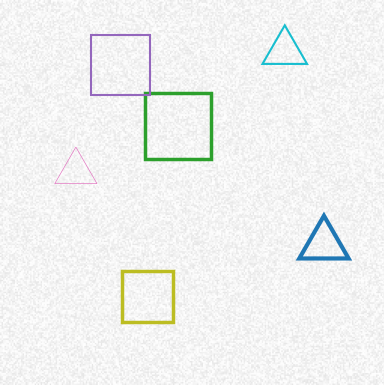[{"shape": "triangle", "thickness": 3, "radius": 0.37, "center": [0.841, 0.366]}, {"shape": "square", "thickness": 2.5, "radius": 0.43, "center": [0.462, 0.673]}, {"shape": "square", "thickness": 1.5, "radius": 0.39, "center": [0.313, 0.831]}, {"shape": "triangle", "thickness": 0.5, "radius": 0.32, "center": [0.197, 0.555]}, {"shape": "square", "thickness": 2.5, "radius": 0.33, "center": [0.383, 0.23]}, {"shape": "triangle", "thickness": 1.5, "radius": 0.33, "center": [0.74, 0.867]}]